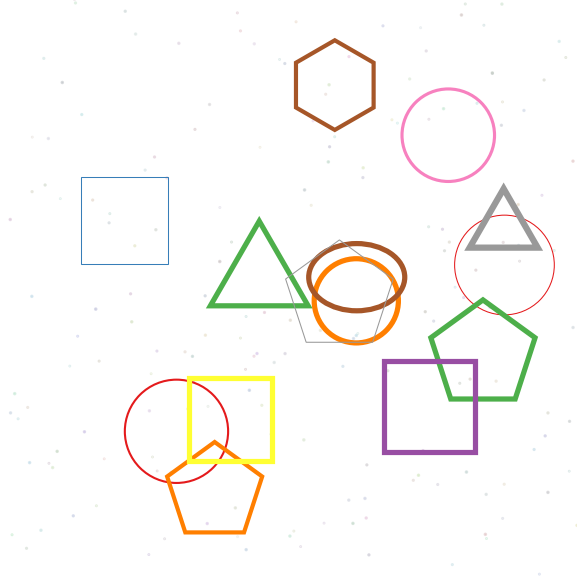[{"shape": "circle", "thickness": 0.5, "radius": 0.43, "center": [0.874, 0.54]}, {"shape": "circle", "thickness": 1, "radius": 0.45, "center": [0.306, 0.252]}, {"shape": "square", "thickness": 0.5, "radius": 0.37, "center": [0.216, 0.618]}, {"shape": "pentagon", "thickness": 2.5, "radius": 0.47, "center": [0.836, 0.385]}, {"shape": "triangle", "thickness": 2.5, "radius": 0.49, "center": [0.449, 0.518]}, {"shape": "square", "thickness": 2.5, "radius": 0.39, "center": [0.743, 0.296]}, {"shape": "circle", "thickness": 2.5, "radius": 0.36, "center": [0.617, 0.478]}, {"shape": "pentagon", "thickness": 2, "radius": 0.43, "center": [0.372, 0.147]}, {"shape": "square", "thickness": 2.5, "radius": 0.36, "center": [0.399, 0.273]}, {"shape": "oval", "thickness": 2.5, "radius": 0.42, "center": [0.618, 0.519]}, {"shape": "hexagon", "thickness": 2, "radius": 0.39, "center": [0.58, 0.852]}, {"shape": "circle", "thickness": 1.5, "radius": 0.4, "center": [0.776, 0.765]}, {"shape": "pentagon", "thickness": 0.5, "radius": 0.49, "center": [0.588, 0.486]}, {"shape": "triangle", "thickness": 3, "radius": 0.34, "center": [0.872, 0.604]}]